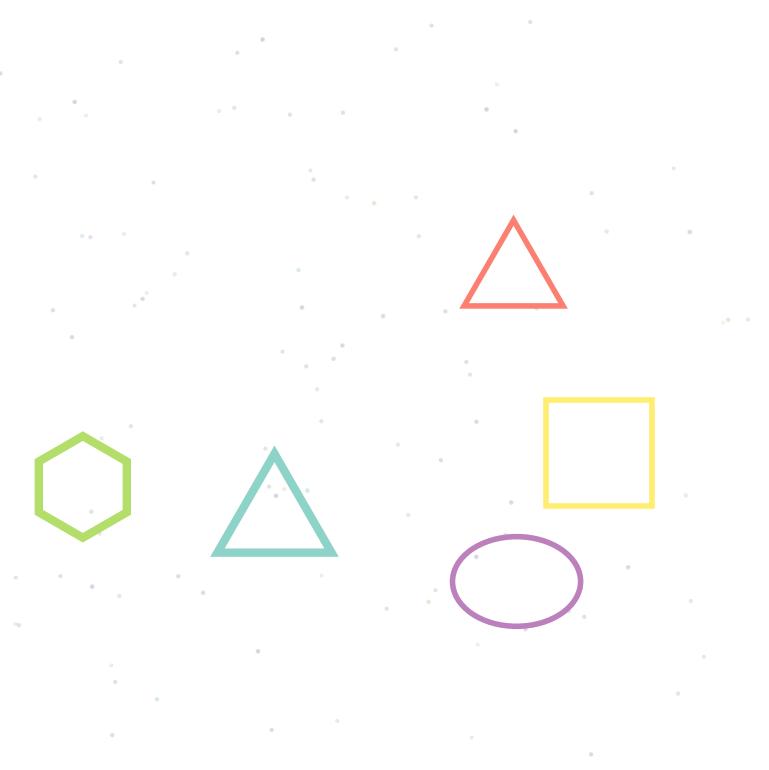[{"shape": "triangle", "thickness": 3, "radius": 0.43, "center": [0.356, 0.325]}, {"shape": "triangle", "thickness": 2, "radius": 0.37, "center": [0.667, 0.64]}, {"shape": "hexagon", "thickness": 3, "radius": 0.33, "center": [0.108, 0.368]}, {"shape": "oval", "thickness": 2, "radius": 0.42, "center": [0.671, 0.245]}, {"shape": "square", "thickness": 2, "radius": 0.34, "center": [0.778, 0.412]}]